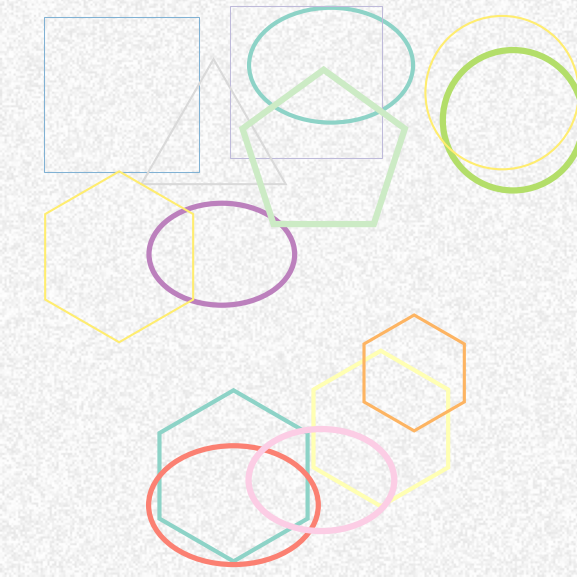[{"shape": "oval", "thickness": 2, "radius": 0.71, "center": [0.573, 0.886]}, {"shape": "hexagon", "thickness": 2, "radius": 0.74, "center": [0.404, 0.175]}, {"shape": "hexagon", "thickness": 2, "radius": 0.67, "center": [0.659, 0.257]}, {"shape": "square", "thickness": 0.5, "radius": 0.66, "center": [0.53, 0.857]}, {"shape": "oval", "thickness": 2.5, "radius": 0.73, "center": [0.404, 0.124]}, {"shape": "square", "thickness": 0.5, "radius": 0.67, "center": [0.211, 0.835]}, {"shape": "hexagon", "thickness": 1.5, "radius": 0.5, "center": [0.717, 0.353]}, {"shape": "circle", "thickness": 3, "radius": 0.61, "center": [0.888, 0.791]}, {"shape": "oval", "thickness": 3, "radius": 0.63, "center": [0.557, 0.168]}, {"shape": "triangle", "thickness": 1, "radius": 0.72, "center": [0.37, 0.752]}, {"shape": "oval", "thickness": 2.5, "radius": 0.63, "center": [0.384, 0.559]}, {"shape": "pentagon", "thickness": 3, "radius": 0.74, "center": [0.56, 0.731]}, {"shape": "circle", "thickness": 1, "radius": 0.66, "center": [0.869, 0.839]}, {"shape": "hexagon", "thickness": 1, "radius": 0.74, "center": [0.206, 0.554]}]